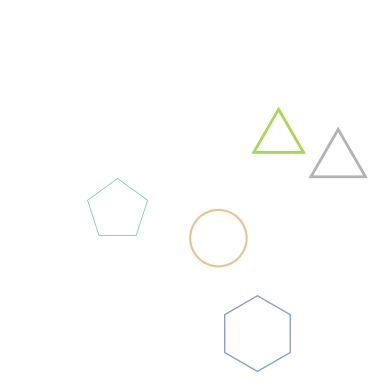[{"shape": "pentagon", "thickness": 0.5, "radius": 0.41, "center": [0.305, 0.454]}, {"shape": "hexagon", "thickness": 1, "radius": 0.49, "center": [0.669, 0.134]}, {"shape": "triangle", "thickness": 2, "radius": 0.37, "center": [0.724, 0.642]}, {"shape": "circle", "thickness": 1.5, "radius": 0.37, "center": [0.567, 0.381]}, {"shape": "triangle", "thickness": 2, "radius": 0.41, "center": [0.878, 0.582]}]